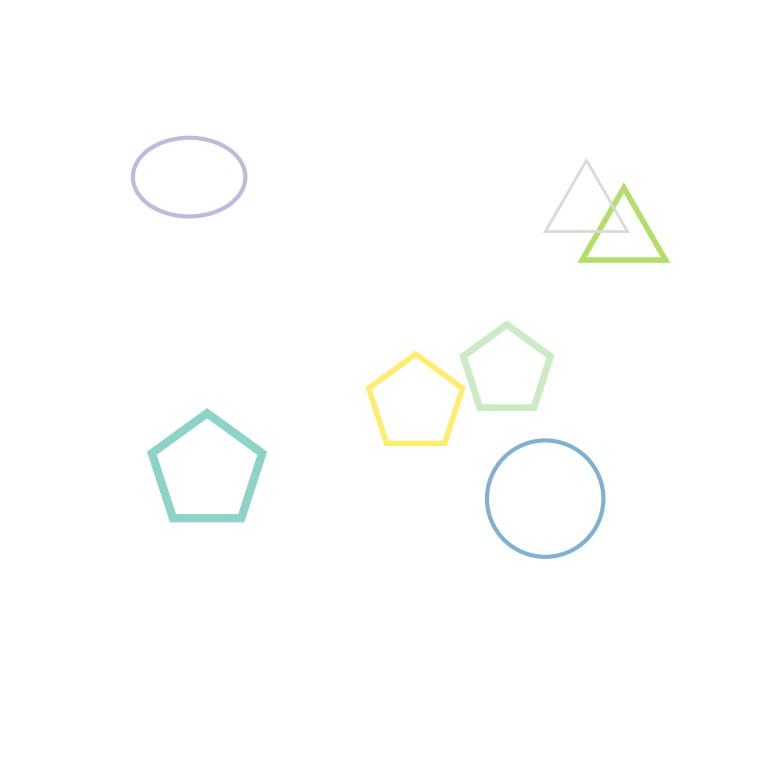[{"shape": "pentagon", "thickness": 3, "radius": 0.38, "center": [0.269, 0.388]}, {"shape": "oval", "thickness": 1.5, "radius": 0.37, "center": [0.246, 0.77]}, {"shape": "circle", "thickness": 1.5, "radius": 0.38, "center": [0.708, 0.352]}, {"shape": "triangle", "thickness": 2, "radius": 0.31, "center": [0.81, 0.694]}, {"shape": "triangle", "thickness": 1, "radius": 0.31, "center": [0.762, 0.73]}, {"shape": "pentagon", "thickness": 2.5, "radius": 0.3, "center": [0.658, 0.519]}, {"shape": "pentagon", "thickness": 2, "radius": 0.32, "center": [0.54, 0.476]}]